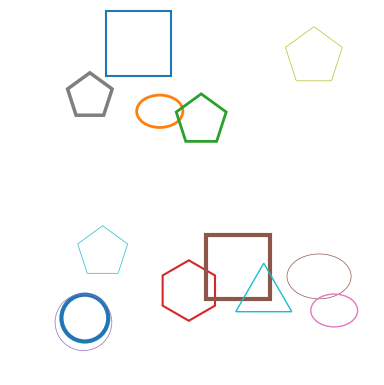[{"shape": "circle", "thickness": 3, "radius": 0.3, "center": [0.22, 0.174]}, {"shape": "square", "thickness": 1.5, "radius": 0.42, "center": [0.36, 0.886]}, {"shape": "oval", "thickness": 2, "radius": 0.3, "center": [0.415, 0.711]}, {"shape": "pentagon", "thickness": 2, "radius": 0.34, "center": [0.523, 0.688]}, {"shape": "hexagon", "thickness": 1.5, "radius": 0.39, "center": [0.49, 0.245]}, {"shape": "circle", "thickness": 0.5, "radius": 0.37, "center": [0.217, 0.163]}, {"shape": "square", "thickness": 3, "radius": 0.42, "center": [0.617, 0.306]}, {"shape": "oval", "thickness": 0.5, "radius": 0.42, "center": [0.829, 0.282]}, {"shape": "oval", "thickness": 1, "radius": 0.3, "center": [0.868, 0.194]}, {"shape": "pentagon", "thickness": 2.5, "radius": 0.3, "center": [0.233, 0.75]}, {"shape": "pentagon", "thickness": 0.5, "radius": 0.39, "center": [0.815, 0.853]}, {"shape": "triangle", "thickness": 1, "radius": 0.42, "center": [0.685, 0.232]}, {"shape": "pentagon", "thickness": 0.5, "radius": 0.34, "center": [0.267, 0.345]}]